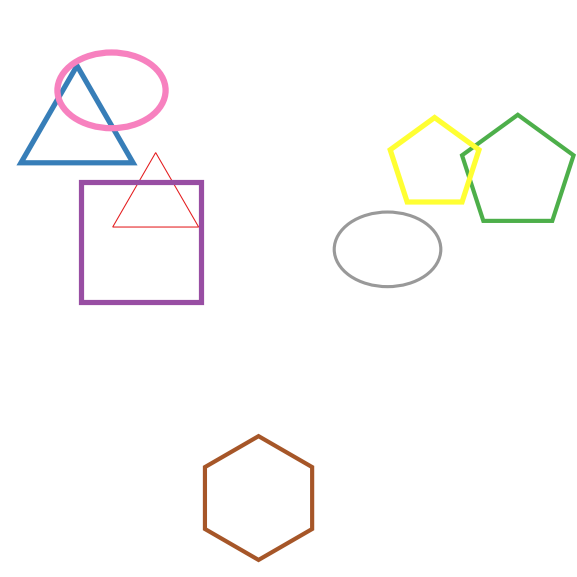[{"shape": "triangle", "thickness": 0.5, "radius": 0.43, "center": [0.27, 0.649]}, {"shape": "triangle", "thickness": 2.5, "radius": 0.56, "center": [0.133, 0.773]}, {"shape": "pentagon", "thickness": 2, "radius": 0.51, "center": [0.897, 0.699]}, {"shape": "square", "thickness": 2.5, "radius": 0.52, "center": [0.244, 0.58]}, {"shape": "pentagon", "thickness": 2.5, "radius": 0.4, "center": [0.753, 0.715]}, {"shape": "hexagon", "thickness": 2, "radius": 0.54, "center": [0.448, 0.137]}, {"shape": "oval", "thickness": 3, "radius": 0.47, "center": [0.193, 0.843]}, {"shape": "oval", "thickness": 1.5, "radius": 0.46, "center": [0.671, 0.567]}]